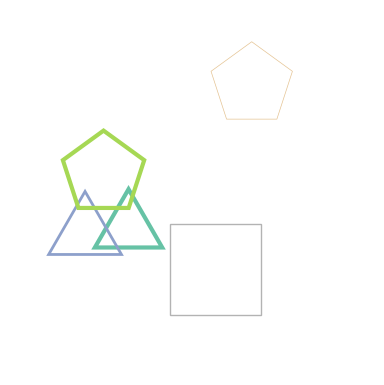[{"shape": "triangle", "thickness": 3, "radius": 0.5, "center": [0.334, 0.408]}, {"shape": "triangle", "thickness": 2, "radius": 0.55, "center": [0.221, 0.394]}, {"shape": "pentagon", "thickness": 3, "radius": 0.56, "center": [0.269, 0.55]}, {"shape": "pentagon", "thickness": 0.5, "radius": 0.56, "center": [0.654, 0.78]}, {"shape": "square", "thickness": 1, "radius": 0.59, "center": [0.561, 0.299]}]